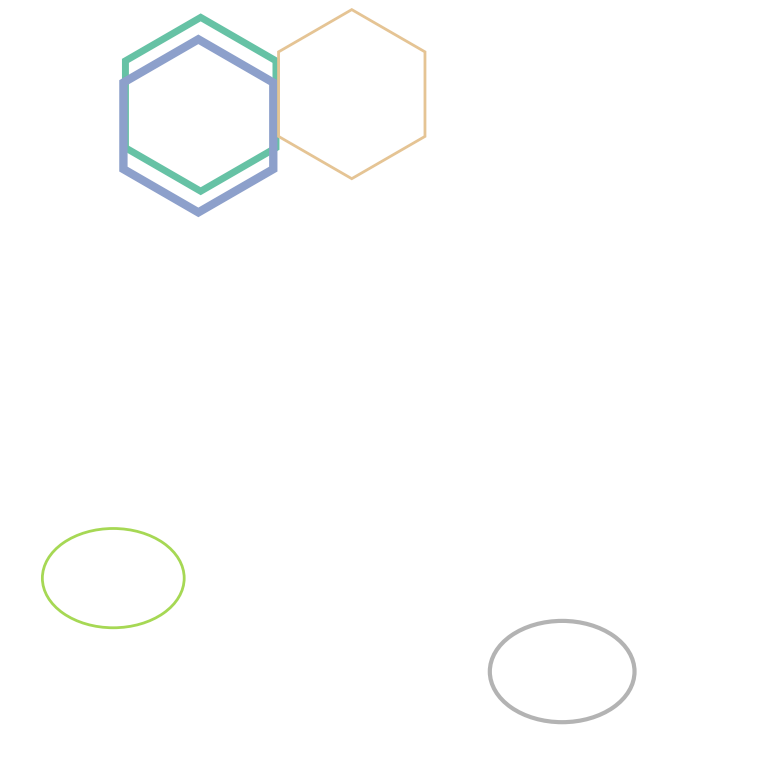[{"shape": "hexagon", "thickness": 2.5, "radius": 0.56, "center": [0.261, 0.865]}, {"shape": "hexagon", "thickness": 3, "radius": 0.56, "center": [0.258, 0.837]}, {"shape": "oval", "thickness": 1, "radius": 0.46, "center": [0.147, 0.249]}, {"shape": "hexagon", "thickness": 1, "radius": 0.55, "center": [0.457, 0.878]}, {"shape": "oval", "thickness": 1.5, "radius": 0.47, "center": [0.73, 0.128]}]